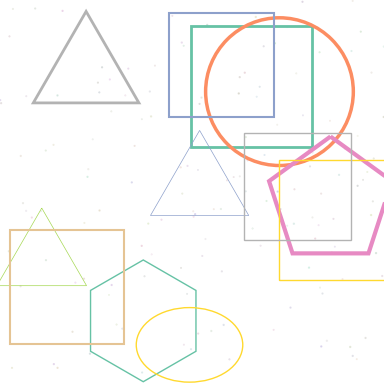[{"shape": "square", "thickness": 2, "radius": 0.79, "center": [0.654, 0.774]}, {"shape": "hexagon", "thickness": 1, "radius": 0.79, "center": [0.372, 0.167]}, {"shape": "circle", "thickness": 2.5, "radius": 0.96, "center": [0.726, 0.762]}, {"shape": "triangle", "thickness": 0.5, "radius": 0.74, "center": [0.518, 0.514]}, {"shape": "square", "thickness": 1.5, "radius": 0.68, "center": [0.575, 0.831]}, {"shape": "pentagon", "thickness": 3, "radius": 0.84, "center": [0.858, 0.478]}, {"shape": "triangle", "thickness": 0.5, "radius": 0.67, "center": [0.108, 0.325]}, {"shape": "oval", "thickness": 1, "radius": 0.69, "center": [0.492, 0.104]}, {"shape": "square", "thickness": 1, "radius": 0.78, "center": [0.881, 0.428]}, {"shape": "square", "thickness": 1.5, "radius": 0.74, "center": [0.174, 0.255]}, {"shape": "triangle", "thickness": 2, "radius": 0.79, "center": [0.224, 0.812]}, {"shape": "square", "thickness": 1, "radius": 0.7, "center": [0.773, 0.517]}]